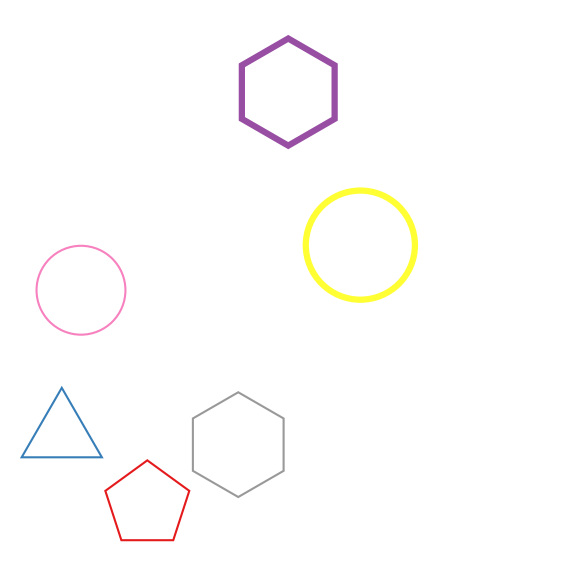[{"shape": "pentagon", "thickness": 1, "radius": 0.38, "center": [0.255, 0.126]}, {"shape": "triangle", "thickness": 1, "radius": 0.4, "center": [0.107, 0.247]}, {"shape": "hexagon", "thickness": 3, "radius": 0.46, "center": [0.499, 0.84]}, {"shape": "circle", "thickness": 3, "radius": 0.47, "center": [0.624, 0.575]}, {"shape": "circle", "thickness": 1, "radius": 0.38, "center": [0.14, 0.497]}, {"shape": "hexagon", "thickness": 1, "radius": 0.45, "center": [0.413, 0.229]}]